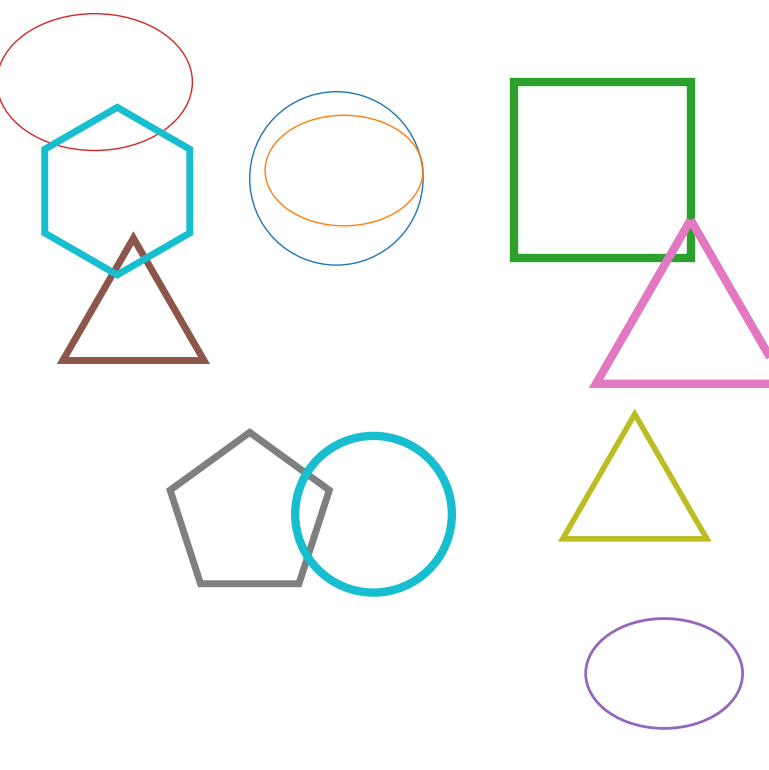[{"shape": "circle", "thickness": 0.5, "radius": 0.56, "center": [0.437, 0.768]}, {"shape": "oval", "thickness": 0.5, "radius": 0.51, "center": [0.447, 0.778]}, {"shape": "square", "thickness": 3, "radius": 0.57, "center": [0.782, 0.779]}, {"shape": "oval", "thickness": 0.5, "radius": 0.63, "center": [0.123, 0.893]}, {"shape": "oval", "thickness": 1, "radius": 0.51, "center": [0.863, 0.125]}, {"shape": "triangle", "thickness": 2.5, "radius": 0.53, "center": [0.173, 0.585]}, {"shape": "triangle", "thickness": 3, "radius": 0.71, "center": [0.897, 0.573]}, {"shape": "pentagon", "thickness": 2.5, "radius": 0.54, "center": [0.324, 0.33]}, {"shape": "triangle", "thickness": 2, "radius": 0.54, "center": [0.824, 0.354]}, {"shape": "hexagon", "thickness": 2.5, "radius": 0.54, "center": [0.152, 0.752]}, {"shape": "circle", "thickness": 3, "radius": 0.51, "center": [0.485, 0.332]}]